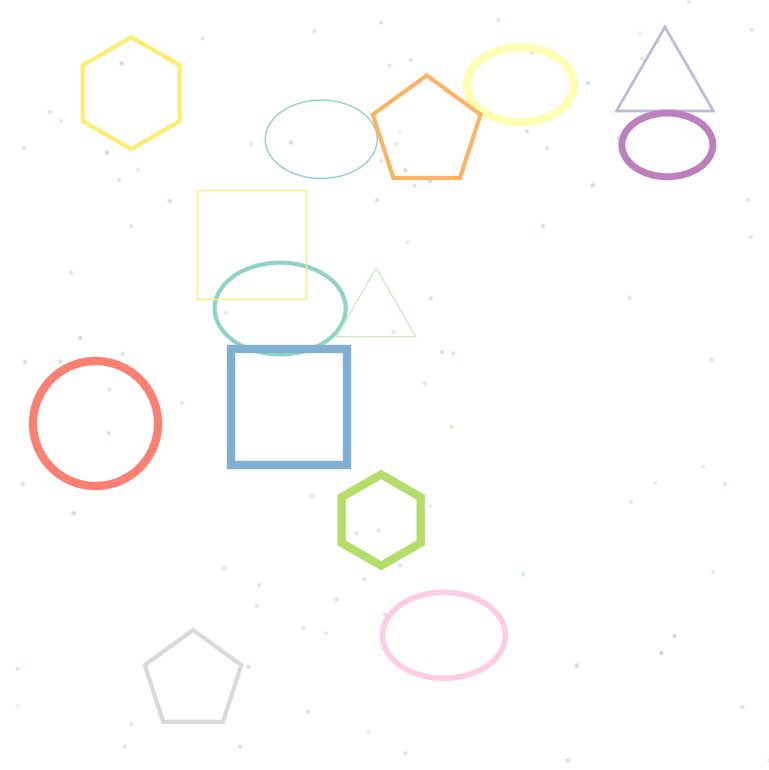[{"shape": "oval", "thickness": 0.5, "radius": 0.36, "center": [0.417, 0.819]}, {"shape": "oval", "thickness": 1.5, "radius": 0.43, "center": [0.364, 0.599]}, {"shape": "oval", "thickness": 3, "radius": 0.35, "center": [0.676, 0.89]}, {"shape": "triangle", "thickness": 1, "radius": 0.36, "center": [0.864, 0.892]}, {"shape": "circle", "thickness": 3, "radius": 0.41, "center": [0.124, 0.45]}, {"shape": "square", "thickness": 3, "radius": 0.38, "center": [0.376, 0.471]}, {"shape": "pentagon", "thickness": 1.5, "radius": 0.37, "center": [0.554, 0.828]}, {"shape": "hexagon", "thickness": 3, "radius": 0.3, "center": [0.495, 0.325]}, {"shape": "oval", "thickness": 2, "radius": 0.4, "center": [0.577, 0.175]}, {"shape": "pentagon", "thickness": 1.5, "radius": 0.33, "center": [0.251, 0.116]}, {"shape": "oval", "thickness": 2.5, "radius": 0.3, "center": [0.867, 0.812]}, {"shape": "triangle", "thickness": 0.5, "radius": 0.3, "center": [0.489, 0.592]}, {"shape": "square", "thickness": 0.5, "radius": 0.35, "center": [0.327, 0.682]}, {"shape": "hexagon", "thickness": 1.5, "radius": 0.36, "center": [0.17, 0.879]}]